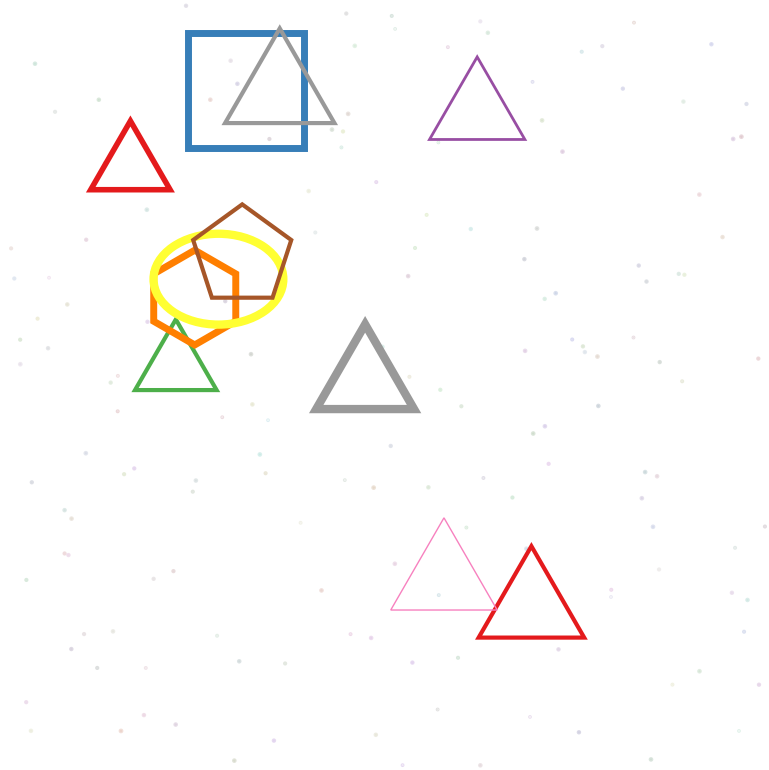[{"shape": "triangle", "thickness": 2, "radius": 0.3, "center": [0.169, 0.783]}, {"shape": "triangle", "thickness": 1.5, "radius": 0.4, "center": [0.69, 0.212]}, {"shape": "square", "thickness": 2.5, "radius": 0.38, "center": [0.319, 0.883]}, {"shape": "triangle", "thickness": 1.5, "radius": 0.31, "center": [0.228, 0.524]}, {"shape": "triangle", "thickness": 1, "radius": 0.36, "center": [0.62, 0.855]}, {"shape": "hexagon", "thickness": 2.5, "radius": 0.31, "center": [0.253, 0.614]}, {"shape": "oval", "thickness": 3, "radius": 0.42, "center": [0.284, 0.637]}, {"shape": "pentagon", "thickness": 1.5, "radius": 0.33, "center": [0.315, 0.668]}, {"shape": "triangle", "thickness": 0.5, "radius": 0.4, "center": [0.577, 0.248]}, {"shape": "triangle", "thickness": 3, "radius": 0.37, "center": [0.474, 0.505]}, {"shape": "triangle", "thickness": 1.5, "radius": 0.41, "center": [0.363, 0.881]}]